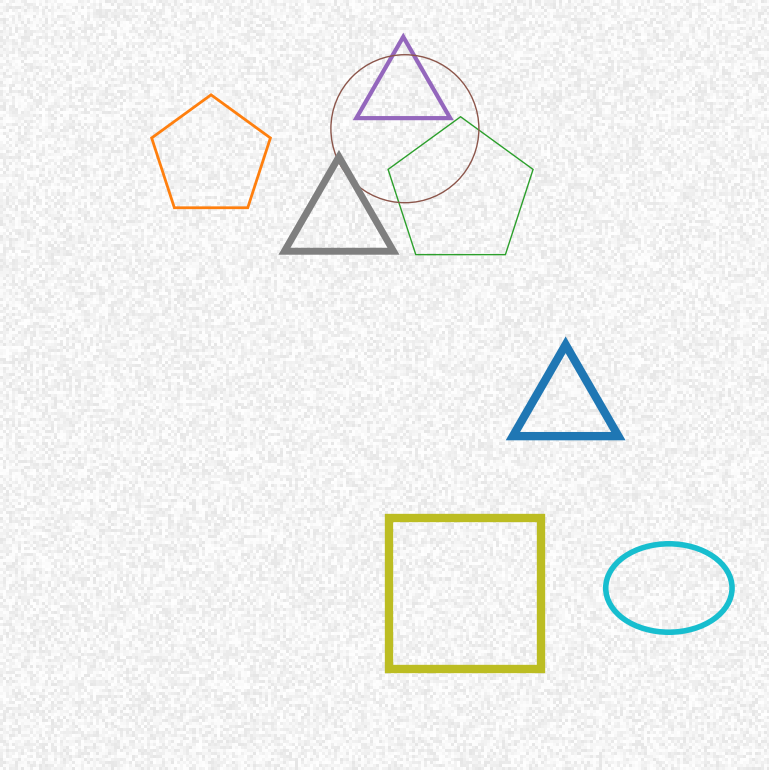[{"shape": "triangle", "thickness": 3, "radius": 0.4, "center": [0.735, 0.473]}, {"shape": "pentagon", "thickness": 1, "radius": 0.41, "center": [0.274, 0.796]}, {"shape": "pentagon", "thickness": 0.5, "radius": 0.49, "center": [0.598, 0.749]}, {"shape": "triangle", "thickness": 1.5, "radius": 0.35, "center": [0.524, 0.882]}, {"shape": "circle", "thickness": 0.5, "radius": 0.48, "center": [0.526, 0.833]}, {"shape": "triangle", "thickness": 2.5, "radius": 0.41, "center": [0.44, 0.715]}, {"shape": "square", "thickness": 3, "radius": 0.49, "center": [0.604, 0.229]}, {"shape": "oval", "thickness": 2, "radius": 0.41, "center": [0.869, 0.236]}]